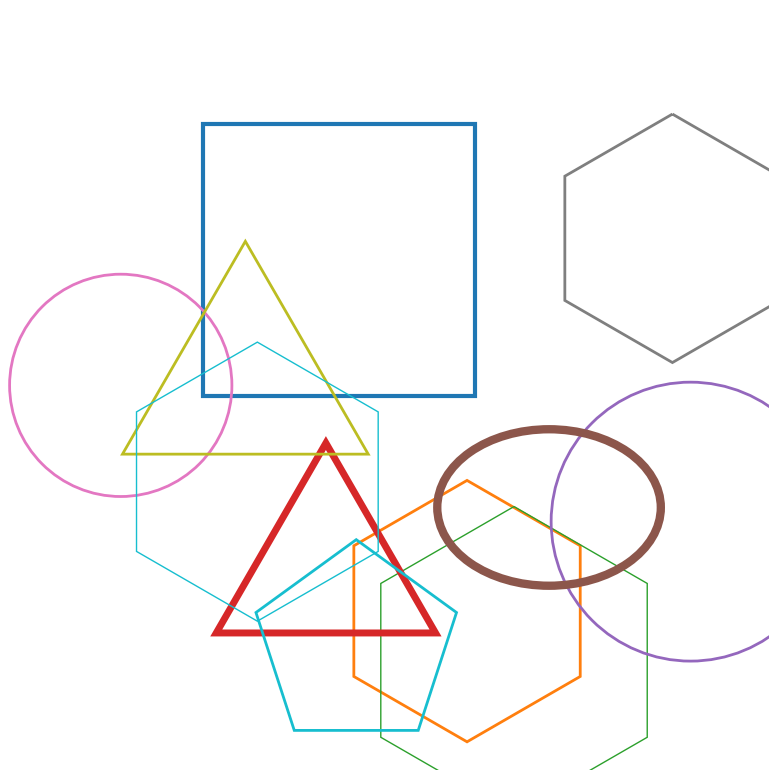[{"shape": "square", "thickness": 1.5, "radius": 0.88, "center": [0.44, 0.662]}, {"shape": "hexagon", "thickness": 1, "radius": 0.85, "center": [0.607, 0.206]}, {"shape": "hexagon", "thickness": 0.5, "radius": 1.0, "center": [0.668, 0.142]}, {"shape": "triangle", "thickness": 2.5, "radius": 0.82, "center": [0.423, 0.26]}, {"shape": "circle", "thickness": 1, "radius": 0.91, "center": [0.897, 0.323]}, {"shape": "oval", "thickness": 3, "radius": 0.73, "center": [0.713, 0.341]}, {"shape": "circle", "thickness": 1, "radius": 0.72, "center": [0.157, 0.5]}, {"shape": "hexagon", "thickness": 1, "radius": 0.81, "center": [0.873, 0.69]}, {"shape": "triangle", "thickness": 1, "radius": 0.92, "center": [0.319, 0.502]}, {"shape": "hexagon", "thickness": 0.5, "radius": 0.91, "center": [0.334, 0.374]}, {"shape": "pentagon", "thickness": 1, "radius": 0.68, "center": [0.463, 0.162]}]